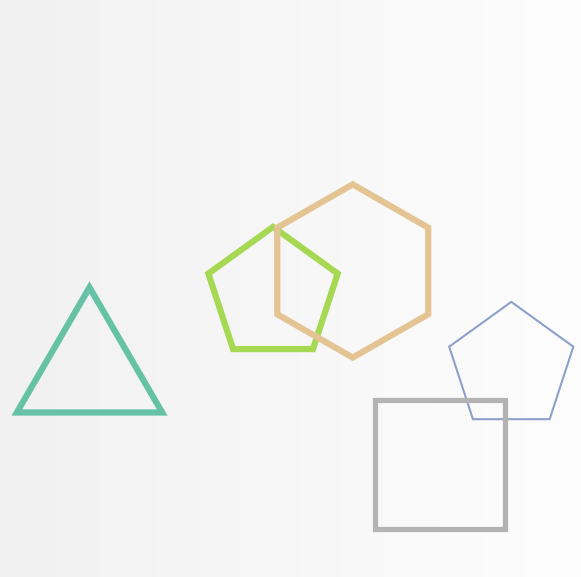[{"shape": "triangle", "thickness": 3, "radius": 0.72, "center": [0.154, 0.357]}, {"shape": "pentagon", "thickness": 1, "radius": 0.56, "center": [0.88, 0.364]}, {"shape": "pentagon", "thickness": 3, "radius": 0.58, "center": [0.47, 0.489]}, {"shape": "hexagon", "thickness": 3, "radius": 0.75, "center": [0.607, 0.53]}, {"shape": "square", "thickness": 2.5, "radius": 0.56, "center": [0.758, 0.194]}]